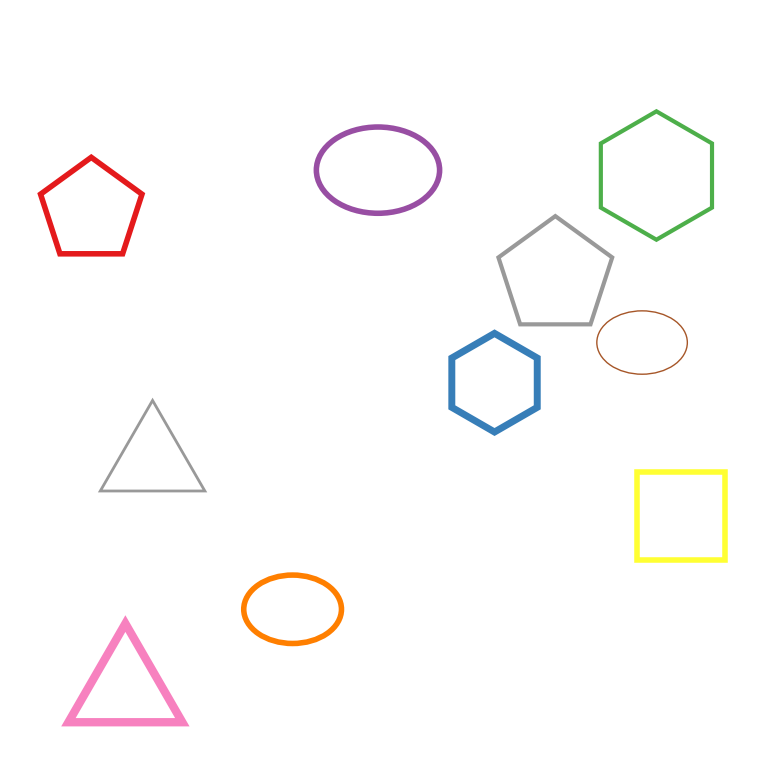[{"shape": "pentagon", "thickness": 2, "radius": 0.35, "center": [0.119, 0.726]}, {"shape": "hexagon", "thickness": 2.5, "radius": 0.32, "center": [0.642, 0.503]}, {"shape": "hexagon", "thickness": 1.5, "radius": 0.42, "center": [0.852, 0.772]}, {"shape": "oval", "thickness": 2, "radius": 0.4, "center": [0.491, 0.779]}, {"shape": "oval", "thickness": 2, "radius": 0.32, "center": [0.38, 0.209]}, {"shape": "square", "thickness": 2, "radius": 0.29, "center": [0.884, 0.33]}, {"shape": "oval", "thickness": 0.5, "radius": 0.29, "center": [0.834, 0.555]}, {"shape": "triangle", "thickness": 3, "radius": 0.43, "center": [0.163, 0.105]}, {"shape": "triangle", "thickness": 1, "radius": 0.39, "center": [0.198, 0.402]}, {"shape": "pentagon", "thickness": 1.5, "radius": 0.39, "center": [0.721, 0.642]}]